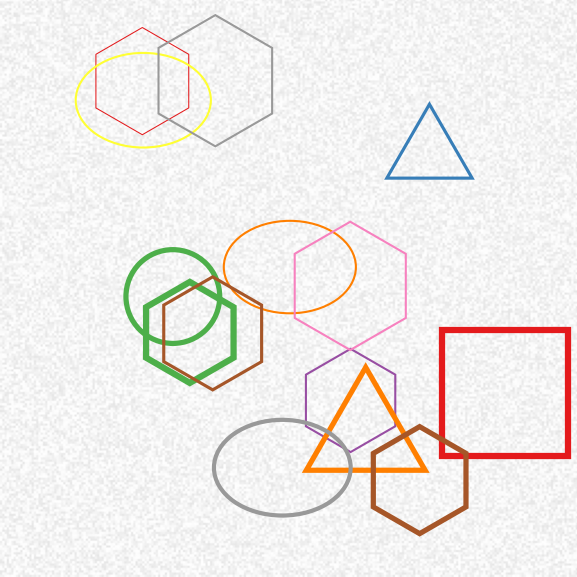[{"shape": "hexagon", "thickness": 0.5, "radius": 0.46, "center": [0.246, 0.859]}, {"shape": "square", "thickness": 3, "radius": 0.55, "center": [0.874, 0.319]}, {"shape": "triangle", "thickness": 1.5, "radius": 0.43, "center": [0.744, 0.733]}, {"shape": "hexagon", "thickness": 3, "radius": 0.44, "center": [0.329, 0.423]}, {"shape": "circle", "thickness": 2.5, "radius": 0.41, "center": [0.299, 0.486]}, {"shape": "hexagon", "thickness": 1, "radius": 0.45, "center": [0.607, 0.306]}, {"shape": "triangle", "thickness": 2.5, "radius": 0.59, "center": [0.633, 0.244]}, {"shape": "oval", "thickness": 1, "radius": 0.57, "center": [0.502, 0.537]}, {"shape": "oval", "thickness": 1, "radius": 0.59, "center": [0.248, 0.826]}, {"shape": "hexagon", "thickness": 2.5, "radius": 0.46, "center": [0.727, 0.168]}, {"shape": "hexagon", "thickness": 1.5, "radius": 0.49, "center": [0.368, 0.422]}, {"shape": "hexagon", "thickness": 1, "radius": 0.56, "center": [0.607, 0.504]}, {"shape": "oval", "thickness": 2, "radius": 0.59, "center": [0.489, 0.189]}, {"shape": "hexagon", "thickness": 1, "radius": 0.57, "center": [0.373, 0.859]}]